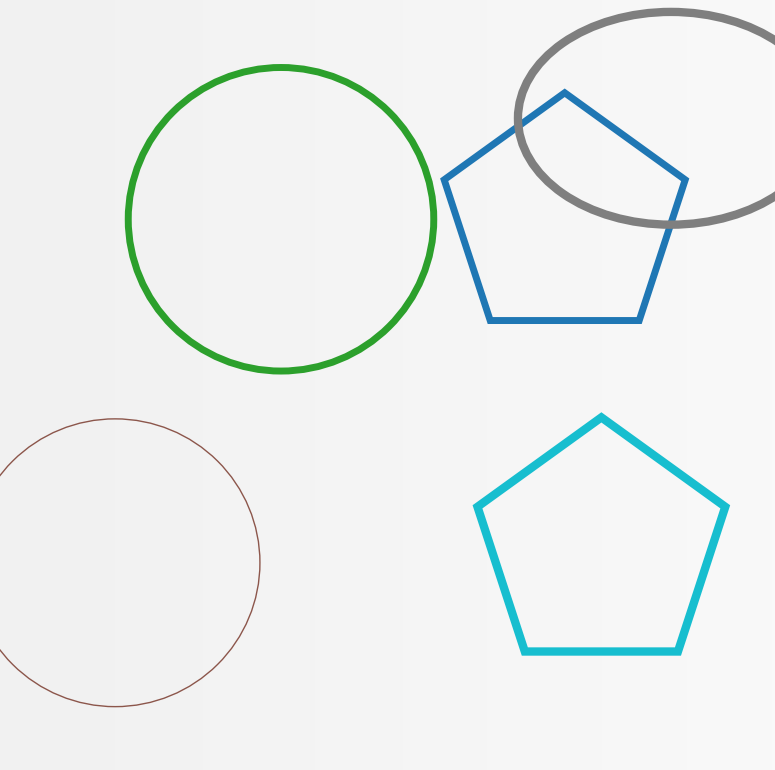[{"shape": "pentagon", "thickness": 2.5, "radius": 0.82, "center": [0.729, 0.716]}, {"shape": "circle", "thickness": 2.5, "radius": 0.99, "center": [0.363, 0.715]}, {"shape": "circle", "thickness": 0.5, "radius": 0.93, "center": [0.149, 0.269]}, {"shape": "oval", "thickness": 3, "radius": 0.99, "center": [0.866, 0.846]}, {"shape": "pentagon", "thickness": 3, "radius": 0.84, "center": [0.776, 0.29]}]